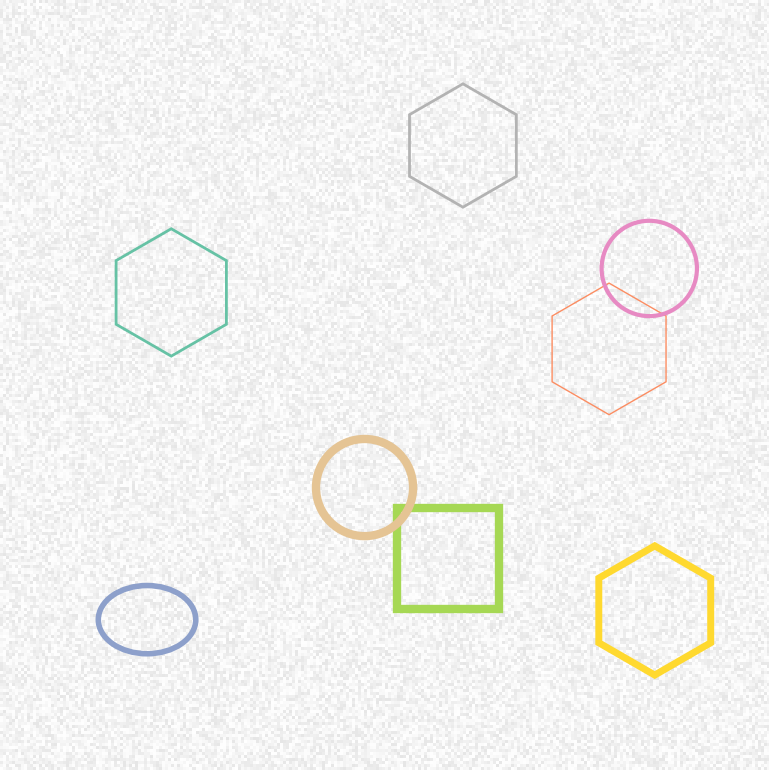[{"shape": "hexagon", "thickness": 1, "radius": 0.41, "center": [0.222, 0.62]}, {"shape": "hexagon", "thickness": 0.5, "radius": 0.43, "center": [0.791, 0.547]}, {"shape": "oval", "thickness": 2, "radius": 0.32, "center": [0.191, 0.195]}, {"shape": "circle", "thickness": 1.5, "radius": 0.31, "center": [0.843, 0.651]}, {"shape": "square", "thickness": 3, "radius": 0.33, "center": [0.582, 0.275]}, {"shape": "hexagon", "thickness": 2.5, "radius": 0.42, "center": [0.85, 0.207]}, {"shape": "circle", "thickness": 3, "radius": 0.32, "center": [0.473, 0.367]}, {"shape": "hexagon", "thickness": 1, "radius": 0.4, "center": [0.601, 0.811]}]